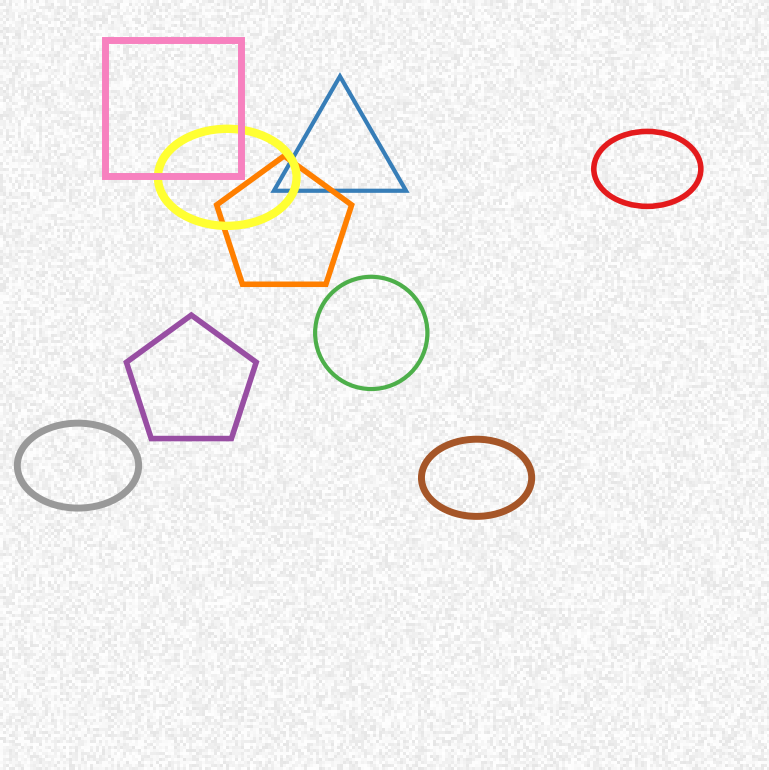[{"shape": "oval", "thickness": 2, "radius": 0.35, "center": [0.841, 0.781]}, {"shape": "triangle", "thickness": 1.5, "radius": 0.5, "center": [0.442, 0.802]}, {"shape": "circle", "thickness": 1.5, "radius": 0.36, "center": [0.482, 0.568]}, {"shape": "pentagon", "thickness": 2, "radius": 0.44, "center": [0.248, 0.502]}, {"shape": "pentagon", "thickness": 2, "radius": 0.46, "center": [0.369, 0.705]}, {"shape": "oval", "thickness": 3, "radius": 0.45, "center": [0.295, 0.77]}, {"shape": "oval", "thickness": 2.5, "radius": 0.36, "center": [0.619, 0.379]}, {"shape": "square", "thickness": 2.5, "radius": 0.44, "center": [0.225, 0.86]}, {"shape": "oval", "thickness": 2.5, "radius": 0.39, "center": [0.101, 0.395]}]